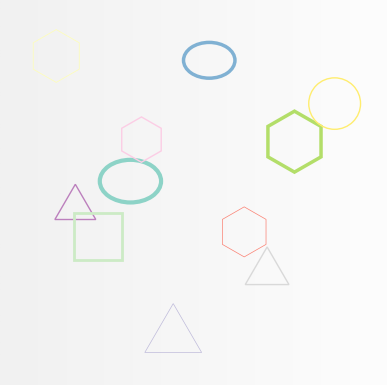[{"shape": "oval", "thickness": 3, "radius": 0.4, "center": [0.337, 0.529]}, {"shape": "hexagon", "thickness": 0.5, "radius": 0.34, "center": [0.145, 0.855]}, {"shape": "triangle", "thickness": 0.5, "radius": 0.42, "center": [0.447, 0.127]}, {"shape": "hexagon", "thickness": 0.5, "radius": 0.32, "center": [0.63, 0.398]}, {"shape": "oval", "thickness": 2.5, "radius": 0.33, "center": [0.54, 0.843]}, {"shape": "hexagon", "thickness": 2.5, "radius": 0.4, "center": [0.76, 0.632]}, {"shape": "hexagon", "thickness": 1, "radius": 0.29, "center": [0.365, 0.637]}, {"shape": "triangle", "thickness": 1, "radius": 0.33, "center": [0.689, 0.293]}, {"shape": "triangle", "thickness": 1, "radius": 0.3, "center": [0.194, 0.46]}, {"shape": "square", "thickness": 2, "radius": 0.3, "center": [0.253, 0.385]}, {"shape": "circle", "thickness": 1, "radius": 0.33, "center": [0.864, 0.731]}]